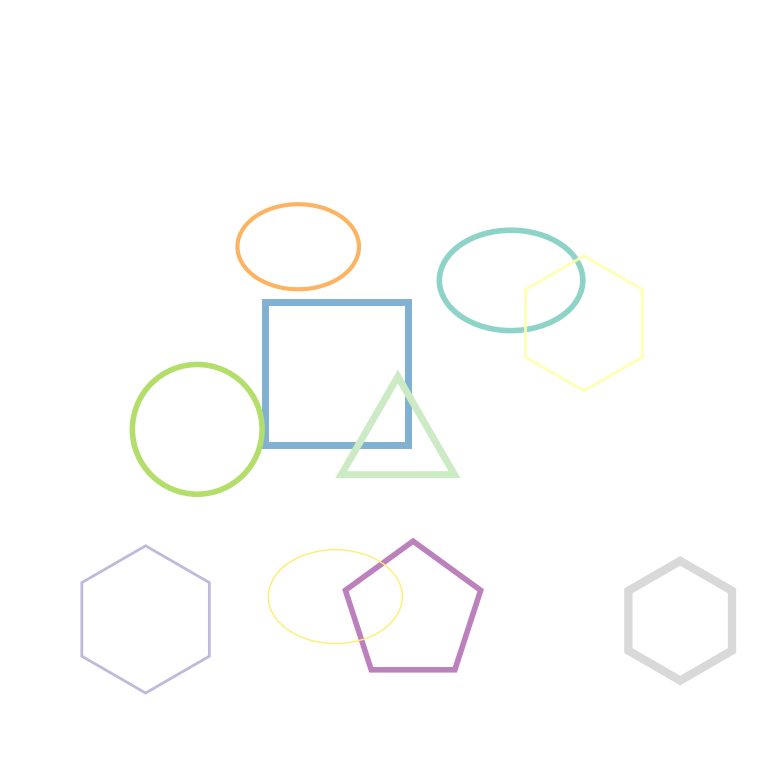[{"shape": "oval", "thickness": 2, "radius": 0.47, "center": [0.664, 0.636]}, {"shape": "hexagon", "thickness": 1, "radius": 0.44, "center": [0.758, 0.58]}, {"shape": "hexagon", "thickness": 1, "radius": 0.48, "center": [0.189, 0.196]}, {"shape": "square", "thickness": 2.5, "radius": 0.46, "center": [0.437, 0.515]}, {"shape": "oval", "thickness": 1.5, "radius": 0.39, "center": [0.387, 0.68]}, {"shape": "circle", "thickness": 2, "radius": 0.42, "center": [0.256, 0.442]}, {"shape": "hexagon", "thickness": 3, "radius": 0.39, "center": [0.883, 0.194]}, {"shape": "pentagon", "thickness": 2, "radius": 0.46, "center": [0.536, 0.205]}, {"shape": "triangle", "thickness": 2.5, "radius": 0.42, "center": [0.517, 0.426]}, {"shape": "oval", "thickness": 0.5, "radius": 0.44, "center": [0.436, 0.225]}]